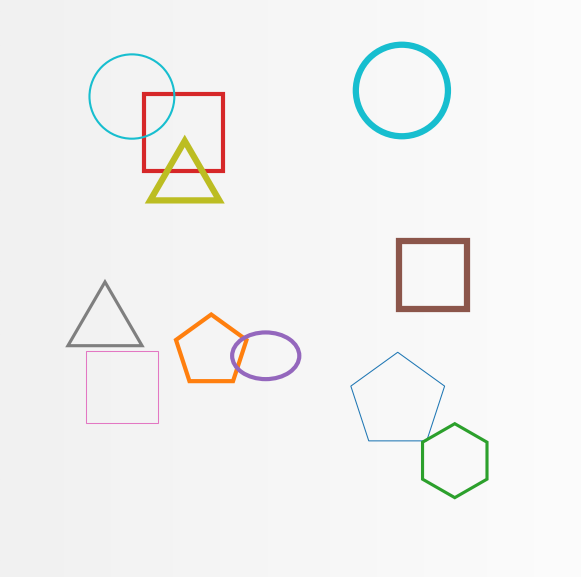[{"shape": "pentagon", "thickness": 0.5, "radius": 0.42, "center": [0.684, 0.304]}, {"shape": "pentagon", "thickness": 2, "radius": 0.32, "center": [0.363, 0.391]}, {"shape": "hexagon", "thickness": 1.5, "radius": 0.32, "center": [0.782, 0.201]}, {"shape": "square", "thickness": 2, "radius": 0.34, "center": [0.316, 0.77]}, {"shape": "oval", "thickness": 2, "radius": 0.29, "center": [0.457, 0.383]}, {"shape": "square", "thickness": 3, "radius": 0.29, "center": [0.746, 0.523]}, {"shape": "square", "thickness": 0.5, "radius": 0.31, "center": [0.21, 0.329]}, {"shape": "triangle", "thickness": 1.5, "radius": 0.37, "center": [0.181, 0.437]}, {"shape": "triangle", "thickness": 3, "radius": 0.34, "center": [0.318, 0.686]}, {"shape": "circle", "thickness": 3, "radius": 0.4, "center": [0.691, 0.842]}, {"shape": "circle", "thickness": 1, "radius": 0.36, "center": [0.227, 0.832]}]